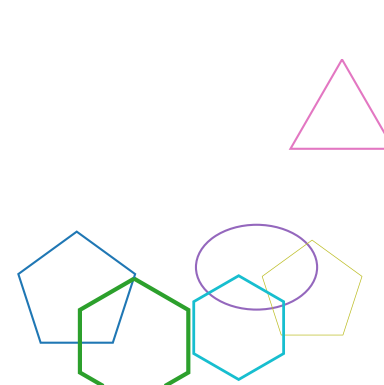[{"shape": "pentagon", "thickness": 1.5, "radius": 0.8, "center": [0.199, 0.239]}, {"shape": "hexagon", "thickness": 3, "radius": 0.81, "center": [0.348, 0.114]}, {"shape": "oval", "thickness": 1.5, "radius": 0.79, "center": [0.666, 0.306]}, {"shape": "triangle", "thickness": 1.5, "radius": 0.77, "center": [0.888, 0.691]}, {"shape": "pentagon", "thickness": 0.5, "radius": 0.68, "center": [0.811, 0.24]}, {"shape": "hexagon", "thickness": 2, "radius": 0.67, "center": [0.62, 0.149]}]